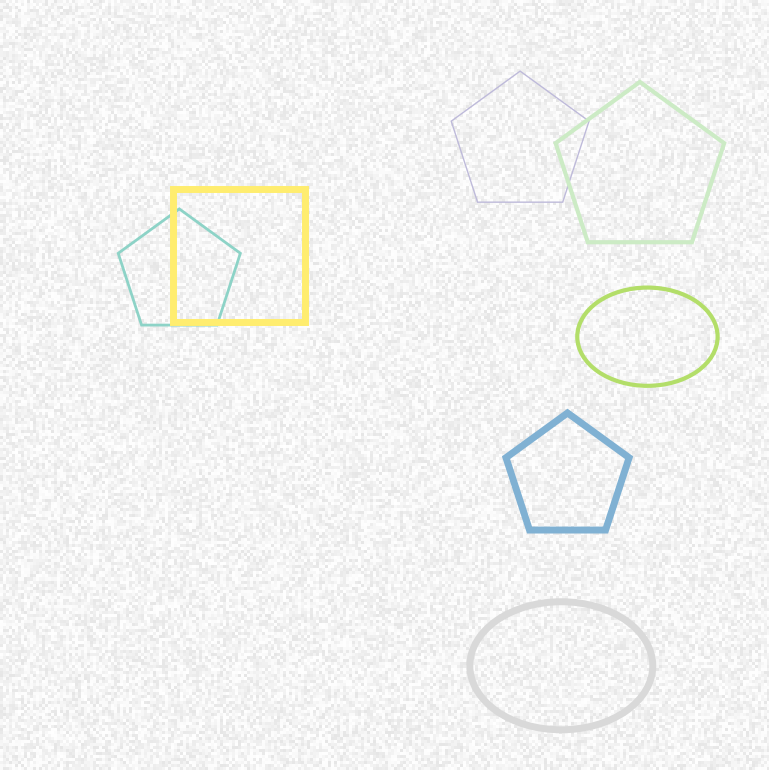[{"shape": "pentagon", "thickness": 1, "radius": 0.42, "center": [0.233, 0.645]}, {"shape": "pentagon", "thickness": 0.5, "radius": 0.47, "center": [0.675, 0.814]}, {"shape": "pentagon", "thickness": 2.5, "radius": 0.42, "center": [0.737, 0.38]}, {"shape": "oval", "thickness": 1.5, "radius": 0.46, "center": [0.841, 0.563]}, {"shape": "oval", "thickness": 2.5, "radius": 0.59, "center": [0.729, 0.135]}, {"shape": "pentagon", "thickness": 1.5, "radius": 0.58, "center": [0.831, 0.779]}, {"shape": "square", "thickness": 2.5, "radius": 0.43, "center": [0.31, 0.669]}]